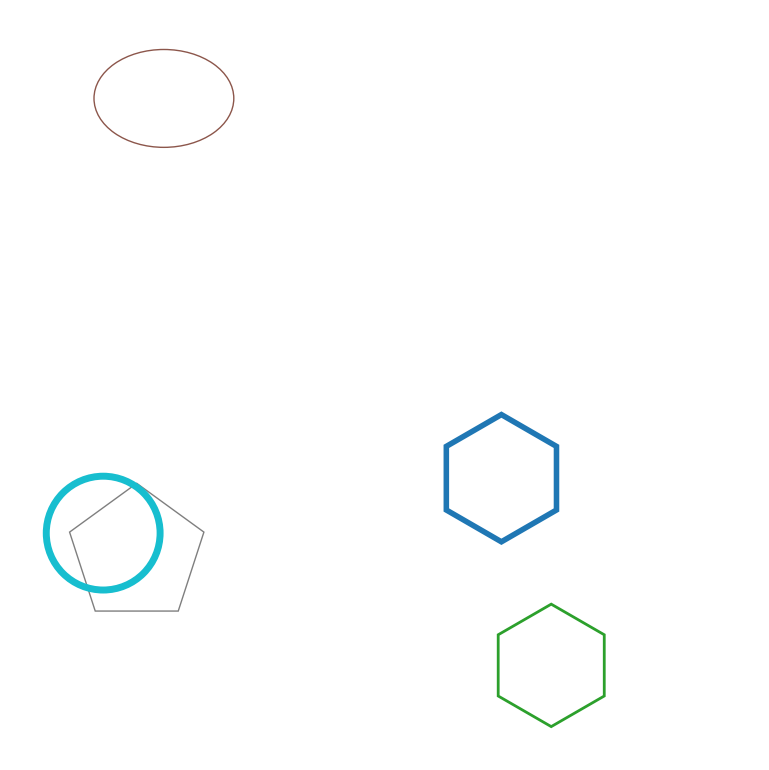[{"shape": "hexagon", "thickness": 2, "radius": 0.41, "center": [0.651, 0.379]}, {"shape": "hexagon", "thickness": 1, "radius": 0.4, "center": [0.716, 0.136]}, {"shape": "oval", "thickness": 0.5, "radius": 0.45, "center": [0.213, 0.872]}, {"shape": "pentagon", "thickness": 0.5, "radius": 0.46, "center": [0.178, 0.281]}, {"shape": "circle", "thickness": 2.5, "radius": 0.37, "center": [0.134, 0.308]}]